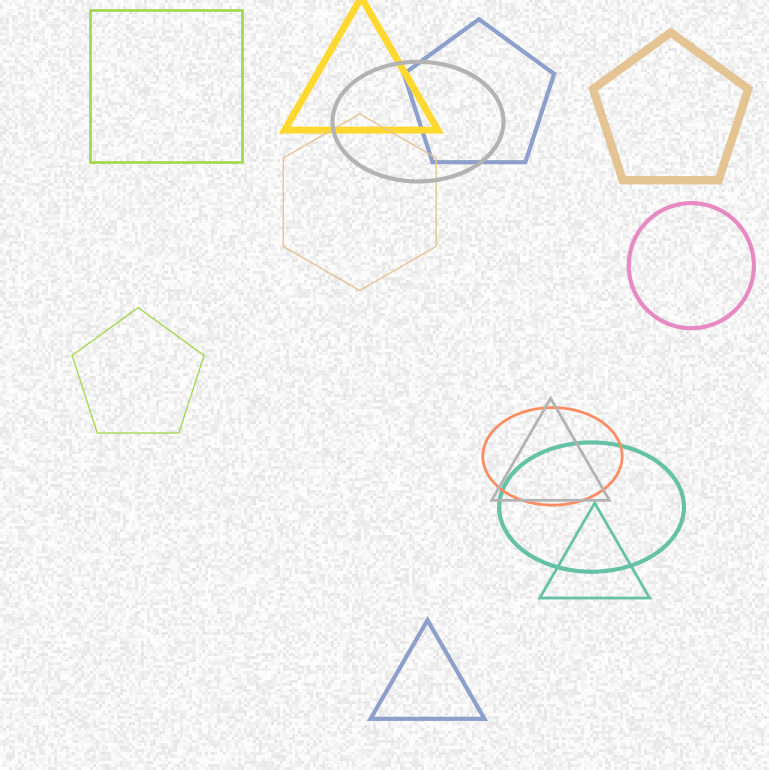[{"shape": "oval", "thickness": 1.5, "radius": 0.6, "center": [0.768, 0.341]}, {"shape": "triangle", "thickness": 1, "radius": 0.41, "center": [0.772, 0.264]}, {"shape": "oval", "thickness": 1, "radius": 0.45, "center": [0.718, 0.407]}, {"shape": "pentagon", "thickness": 1.5, "radius": 0.51, "center": [0.622, 0.872]}, {"shape": "triangle", "thickness": 1.5, "radius": 0.43, "center": [0.555, 0.109]}, {"shape": "circle", "thickness": 1.5, "radius": 0.41, "center": [0.898, 0.655]}, {"shape": "square", "thickness": 1, "radius": 0.49, "center": [0.216, 0.889]}, {"shape": "pentagon", "thickness": 0.5, "radius": 0.45, "center": [0.179, 0.51]}, {"shape": "triangle", "thickness": 2.5, "radius": 0.57, "center": [0.469, 0.889]}, {"shape": "pentagon", "thickness": 3, "radius": 0.53, "center": [0.871, 0.852]}, {"shape": "hexagon", "thickness": 0.5, "radius": 0.57, "center": [0.467, 0.737]}, {"shape": "triangle", "thickness": 1, "radius": 0.44, "center": [0.715, 0.394]}, {"shape": "oval", "thickness": 1.5, "radius": 0.56, "center": [0.543, 0.842]}]